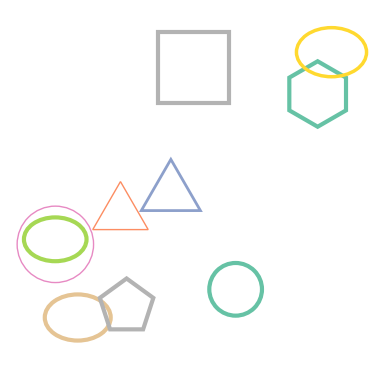[{"shape": "circle", "thickness": 3, "radius": 0.34, "center": [0.612, 0.249]}, {"shape": "hexagon", "thickness": 3, "radius": 0.43, "center": [0.825, 0.756]}, {"shape": "triangle", "thickness": 1, "radius": 0.42, "center": [0.313, 0.445]}, {"shape": "triangle", "thickness": 2, "radius": 0.44, "center": [0.444, 0.497]}, {"shape": "circle", "thickness": 1, "radius": 0.5, "center": [0.144, 0.365]}, {"shape": "oval", "thickness": 3, "radius": 0.41, "center": [0.143, 0.378]}, {"shape": "oval", "thickness": 2.5, "radius": 0.46, "center": [0.861, 0.864]}, {"shape": "oval", "thickness": 3, "radius": 0.43, "center": [0.202, 0.175]}, {"shape": "pentagon", "thickness": 3, "radius": 0.37, "center": [0.329, 0.204]}, {"shape": "square", "thickness": 3, "radius": 0.46, "center": [0.502, 0.825]}]